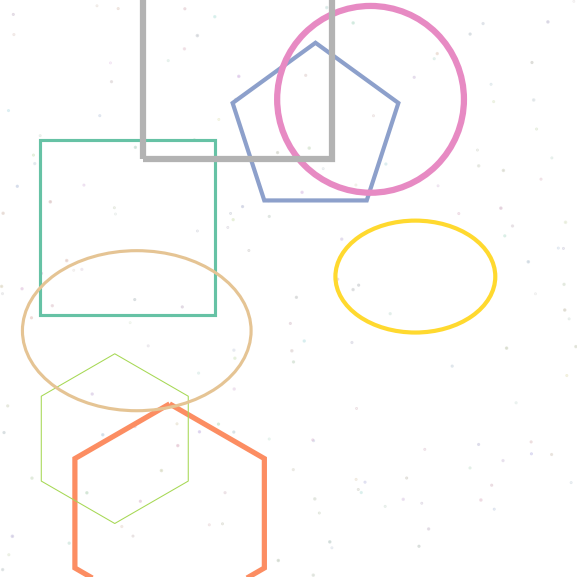[{"shape": "square", "thickness": 1.5, "radius": 0.76, "center": [0.22, 0.606]}, {"shape": "hexagon", "thickness": 2.5, "radius": 0.95, "center": [0.294, 0.11]}, {"shape": "pentagon", "thickness": 2, "radius": 0.75, "center": [0.546, 0.774]}, {"shape": "circle", "thickness": 3, "radius": 0.81, "center": [0.642, 0.827]}, {"shape": "hexagon", "thickness": 0.5, "radius": 0.73, "center": [0.199, 0.24]}, {"shape": "oval", "thickness": 2, "radius": 0.69, "center": [0.719, 0.52]}, {"shape": "oval", "thickness": 1.5, "radius": 0.99, "center": [0.237, 0.426]}, {"shape": "square", "thickness": 3, "radius": 0.82, "center": [0.411, 0.887]}]